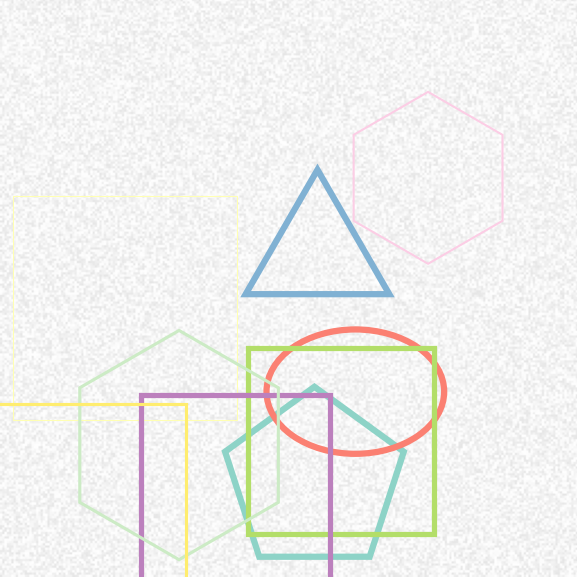[{"shape": "pentagon", "thickness": 3, "radius": 0.81, "center": [0.544, 0.167]}, {"shape": "square", "thickness": 0.5, "radius": 0.97, "center": [0.217, 0.465]}, {"shape": "oval", "thickness": 3, "radius": 0.77, "center": [0.615, 0.321]}, {"shape": "triangle", "thickness": 3, "radius": 0.72, "center": [0.55, 0.562]}, {"shape": "square", "thickness": 2.5, "radius": 0.81, "center": [0.591, 0.236]}, {"shape": "hexagon", "thickness": 1, "radius": 0.74, "center": [0.741, 0.691]}, {"shape": "square", "thickness": 2.5, "radius": 0.82, "center": [0.407, 0.152]}, {"shape": "hexagon", "thickness": 1.5, "radius": 0.99, "center": [0.31, 0.228]}, {"shape": "square", "thickness": 1.5, "radius": 0.91, "center": [0.14, 0.117]}]